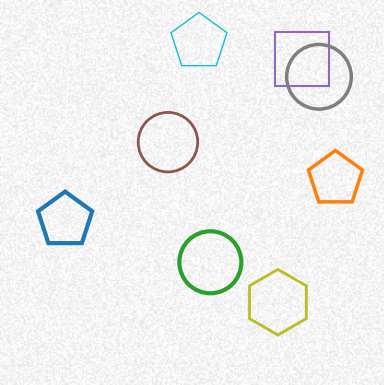[{"shape": "pentagon", "thickness": 3, "radius": 0.37, "center": [0.169, 0.428]}, {"shape": "pentagon", "thickness": 2.5, "radius": 0.37, "center": [0.871, 0.535]}, {"shape": "circle", "thickness": 3, "radius": 0.4, "center": [0.546, 0.319]}, {"shape": "square", "thickness": 1.5, "radius": 0.35, "center": [0.784, 0.846]}, {"shape": "circle", "thickness": 2, "radius": 0.39, "center": [0.436, 0.631]}, {"shape": "circle", "thickness": 2.5, "radius": 0.42, "center": [0.828, 0.801]}, {"shape": "hexagon", "thickness": 2, "radius": 0.43, "center": [0.722, 0.215]}, {"shape": "pentagon", "thickness": 1, "radius": 0.38, "center": [0.517, 0.891]}]